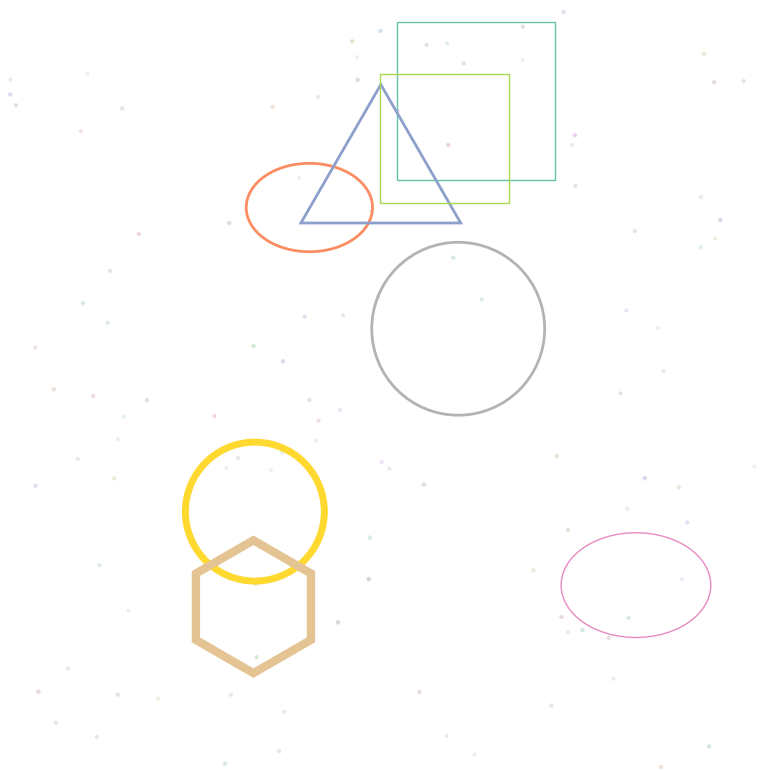[{"shape": "square", "thickness": 0.5, "radius": 0.51, "center": [0.618, 0.869]}, {"shape": "oval", "thickness": 1, "radius": 0.41, "center": [0.402, 0.73]}, {"shape": "triangle", "thickness": 1, "radius": 0.6, "center": [0.495, 0.77]}, {"shape": "oval", "thickness": 0.5, "radius": 0.49, "center": [0.826, 0.24]}, {"shape": "square", "thickness": 0.5, "radius": 0.42, "center": [0.577, 0.82]}, {"shape": "circle", "thickness": 2.5, "radius": 0.45, "center": [0.331, 0.336]}, {"shape": "hexagon", "thickness": 3, "radius": 0.43, "center": [0.329, 0.212]}, {"shape": "circle", "thickness": 1, "radius": 0.56, "center": [0.595, 0.573]}]